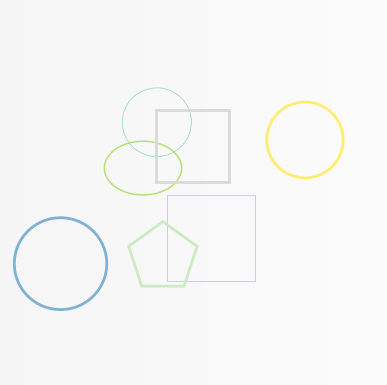[{"shape": "circle", "thickness": 0.5, "radius": 0.45, "center": [0.405, 0.683]}, {"shape": "square", "thickness": 0.5, "radius": 0.56, "center": [0.544, 0.382]}, {"shape": "circle", "thickness": 2, "radius": 0.6, "center": [0.156, 0.315]}, {"shape": "oval", "thickness": 1, "radius": 0.5, "center": [0.369, 0.563]}, {"shape": "square", "thickness": 2, "radius": 0.47, "center": [0.497, 0.621]}, {"shape": "pentagon", "thickness": 2, "radius": 0.46, "center": [0.42, 0.332]}, {"shape": "circle", "thickness": 2, "radius": 0.49, "center": [0.787, 0.637]}]